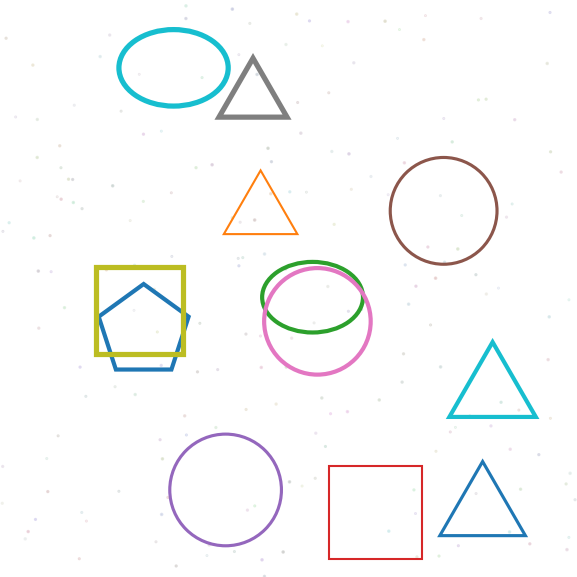[{"shape": "triangle", "thickness": 1.5, "radius": 0.43, "center": [0.836, 0.114]}, {"shape": "pentagon", "thickness": 2, "radius": 0.41, "center": [0.249, 0.425]}, {"shape": "triangle", "thickness": 1, "radius": 0.37, "center": [0.451, 0.631]}, {"shape": "oval", "thickness": 2, "radius": 0.44, "center": [0.541, 0.485]}, {"shape": "square", "thickness": 1, "radius": 0.4, "center": [0.651, 0.112]}, {"shape": "circle", "thickness": 1.5, "radius": 0.48, "center": [0.391, 0.151]}, {"shape": "circle", "thickness": 1.5, "radius": 0.46, "center": [0.768, 0.634]}, {"shape": "circle", "thickness": 2, "radius": 0.46, "center": [0.55, 0.443]}, {"shape": "triangle", "thickness": 2.5, "radius": 0.34, "center": [0.438, 0.83]}, {"shape": "square", "thickness": 2.5, "radius": 0.38, "center": [0.242, 0.462]}, {"shape": "triangle", "thickness": 2, "radius": 0.43, "center": [0.853, 0.32]}, {"shape": "oval", "thickness": 2.5, "radius": 0.47, "center": [0.301, 0.882]}]